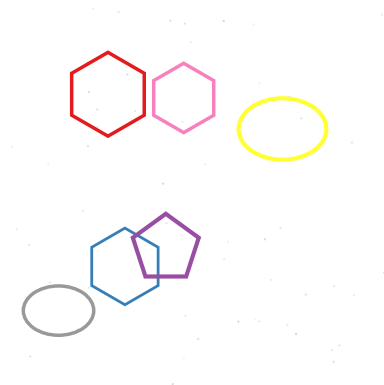[{"shape": "hexagon", "thickness": 2.5, "radius": 0.54, "center": [0.28, 0.755]}, {"shape": "hexagon", "thickness": 2, "radius": 0.5, "center": [0.324, 0.308]}, {"shape": "pentagon", "thickness": 3, "radius": 0.45, "center": [0.431, 0.355]}, {"shape": "oval", "thickness": 3, "radius": 0.57, "center": [0.734, 0.665]}, {"shape": "hexagon", "thickness": 2.5, "radius": 0.45, "center": [0.477, 0.746]}, {"shape": "oval", "thickness": 2.5, "radius": 0.46, "center": [0.152, 0.193]}]